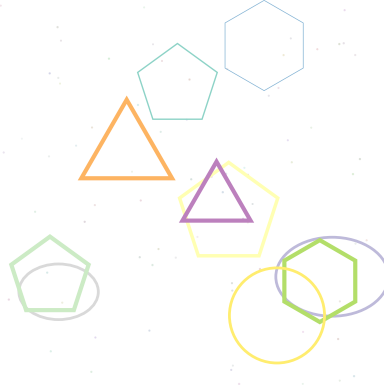[{"shape": "pentagon", "thickness": 1, "radius": 0.54, "center": [0.461, 0.778]}, {"shape": "pentagon", "thickness": 2.5, "radius": 0.67, "center": [0.594, 0.444]}, {"shape": "oval", "thickness": 2, "radius": 0.73, "center": [0.863, 0.281]}, {"shape": "hexagon", "thickness": 0.5, "radius": 0.59, "center": [0.686, 0.882]}, {"shape": "triangle", "thickness": 3, "radius": 0.68, "center": [0.329, 0.605]}, {"shape": "hexagon", "thickness": 3, "radius": 0.53, "center": [0.831, 0.27]}, {"shape": "oval", "thickness": 2, "radius": 0.52, "center": [0.152, 0.242]}, {"shape": "triangle", "thickness": 3, "radius": 0.51, "center": [0.562, 0.478]}, {"shape": "pentagon", "thickness": 3, "radius": 0.53, "center": [0.13, 0.28]}, {"shape": "circle", "thickness": 2, "radius": 0.62, "center": [0.719, 0.181]}]